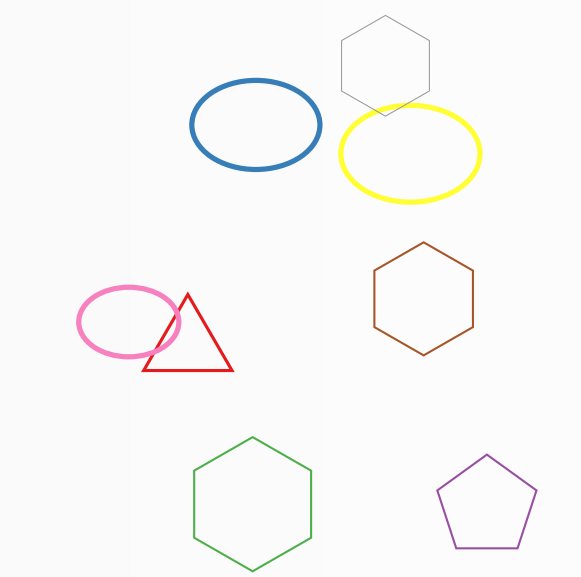[{"shape": "triangle", "thickness": 1.5, "radius": 0.44, "center": [0.323, 0.401]}, {"shape": "oval", "thickness": 2.5, "radius": 0.55, "center": [0.44, 0.783]}, {"shape": "hexagon", "thickness": 1, "radius": 0.58, "center": [0.435, 0.126]}, {"shape": "pentagon", "thickness": 1, "radius": 0.45, "center": [0.838, 0.122]}, {"shape": "oval", "thickness": 2.5, "radius": 0.6, "center": [0.706, 0.733]}, {"shape": "hexagon", "thickness": 1, "radius": 0.49, "center": [0.729, 0.482]}, {"shape": "oval", "thickness": 2.5, "radius": 0.43, "center": [0.222, 0.442]}, {"shape": "hexagon", "thickness": 0.5, "radius": 0.44, "center": [0.663, 0.885]}]